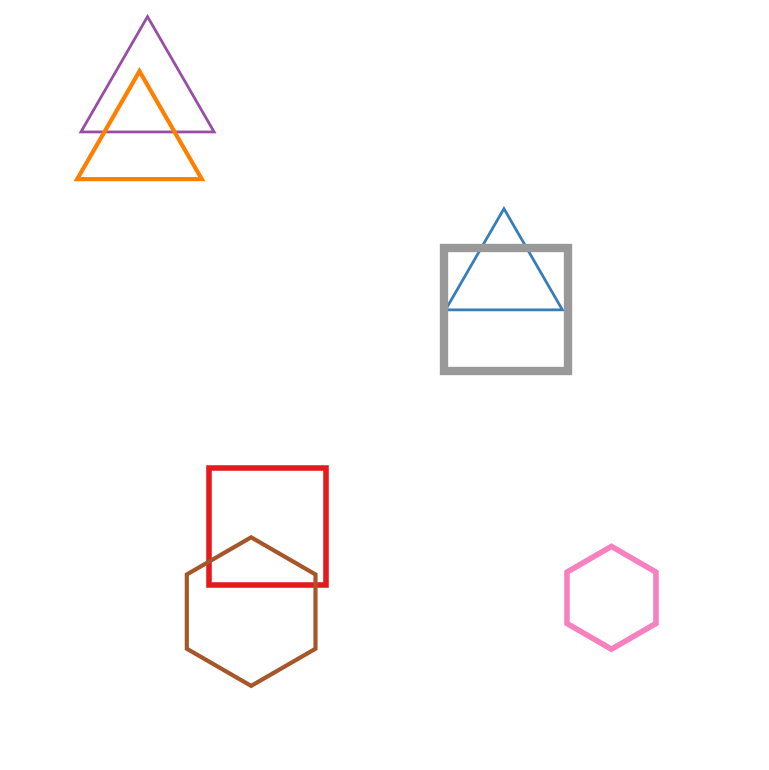[{"shape": "square", "thickness": 2, "radius": 0.38, "center": [0.347, 0.316]}, {"shape": "triangle", "thickness": 1, "radius": 0.44, "center": [0.654, 0.641]}, {"shape": "triangle", "thickness": 1, "radius": 0.5, "center": [0.192, 0.879]}, {"shape": "triangle", "thickness": 1.5, "radius": 0.47, "center": [0.181, 0.814]}, {"shape": "hexagon", "thickness": 1.5, "radius": 0.48, "center": [0.326, 0.206]}, {"shape": "hexagon", "thickness": 2, "radius": 0.33, "center": [0.794, 0.224]}, {"shape": "square", "thickness": 3, "radius": 0.4, "center": [0.657, 0.598]}]